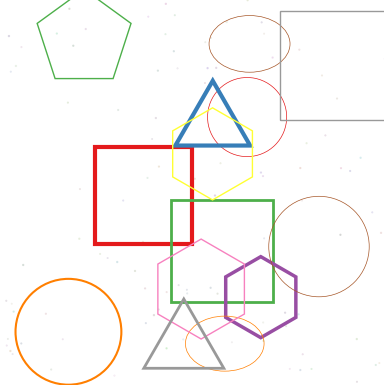[{"shape": "square", "thickness": 3, "radius": 0.63, "center": [0.373, 0.491]}, {"shape": "circle", "thickness": 0.5, "radius": 0.51, "center": [0.642, 0.696]}, {"shape": "triangle", "thickness": 3, "radius": 0.56, "center": [0.553, 0.678]}, {"shape": "pentagon", "thickness": 1, "radius": 0.64, "center": [0.218, 0.9]}, {"shape": "square", "thickness": 2, "radius": 0.66, "center": [0.578, 0.347]}, {"shape": "hexagon", "thickness": 2.5, "radius": 0.53, "center": [0.677, 0.228]}, {"shape": "circle", "thickness": 1.5, "radius": 0.69, "center": [0.178, 0.138]}, {"shape": "oval", "thickness": 0.5, "radius": 0.51, "center": [0.584, 0.107]}, {"shape": "hexagon", "thickness": 1, "radius": 0.6, "center": [0.552, 0.6]}, {"shape": "circle", "thickness": 0.5, "radius": 0.65, "center": [0.829, 0.36]}, {"shape": "oval", "thickness": 0.5, "radius": 0.53, "center": [0.648, 0.886]}, {"shape": "hexagon", "thickness": 1, "radius": 0.65, "center": [0.522, 0.249]}, {"shape": "square", "thickness": 1, "radius": 0.71, "center": [0.869, 0.83]}, {"shape": "triangle", "thickness": 2, "radius": 0.6, "center": [0.477, 0.103]}]